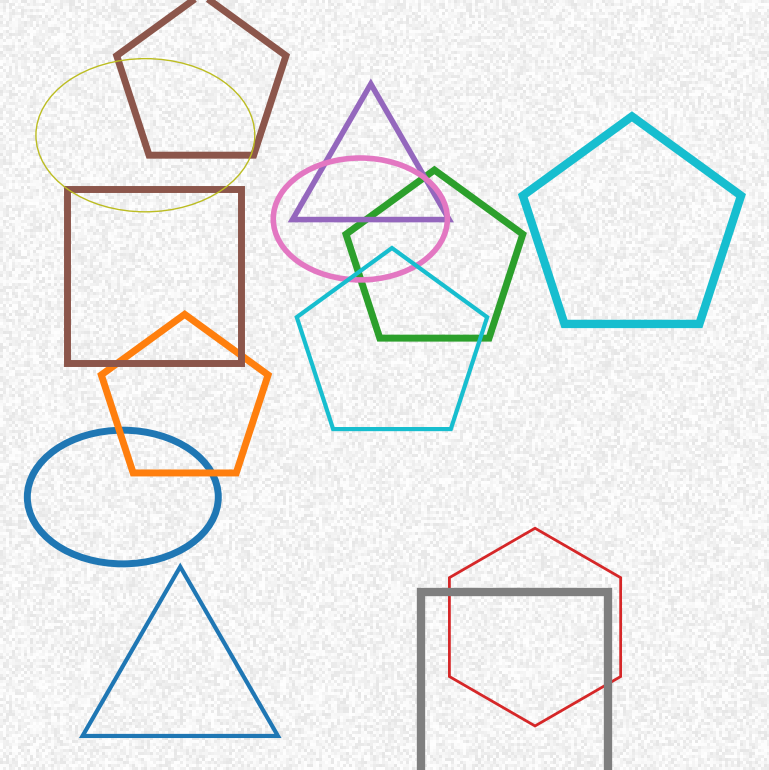[{"shape": "triangle", "thickness": 1.5, "radius": 0.73, "center": [0.234, 0.117]}, {"shape": "oval", "thickness": 2.5, "radius": 0.62, "center": [0.159, 0.355]}, {"shape": "pentagon", "thickness": 2.5, "radius": 0.57, "center": [0.24, 0.478]}, {"shape": "pentagon", "thickness": 2.5, "radius": 0.6, "center": [0.564, 0.659]}, {"shape": "hexagon", "thickness": 1, "radius": 0.64, "center": [0.695, 0.186]}, {"shape": "triangle", "thickness": 2, "radius": 0.59, "center": [0.482, 0.774]}, {"shape": "square", "thickness": 2.5, "radius": 0.57, "center": [0.2, 0.642]}, {"shape": "pentagon", "thickness": 2.5, "radius": 0.58, "center": [0.262, 0.892]}, {"shape": "oval", "thickness": 2, "radius": 0.57, "center": [0.468, 0.716]}, {"shape": "square", "thickness": 3, "radius": 0.6, "center": [0.668, 0.11]}, {"shape": "oval", "thickness": 0.5, "radius": 0.71, "center": [0.189, 0.824]}, {"shape": "pentagon", "thickness": 3, "radius": 0.74, "center": [0.821, 0.7]}, {"shape": "pentagon", "thickness": 1.5, "radius": 0.65, "center": [0.509, 0.548]}]